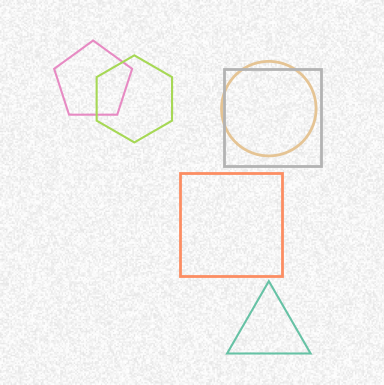[{"shape": "triangle", "thickness": 1.5, "radius": 0.63, "center": [0.698, 0.144]}, {"shape": "square", "thickness": 2, "radius": 0.66, "center": [0.6, 0.417]}, {"shape": "pentagon", "thickness": 1.5, "radius": 0.53, "center": [0.242, 0.788]}, {"shape": "hexagon", "thickness": 1.5, "radius": 0.57, "center": [0.349, 0.743]}, {"shape": "circle", "thickness": 2, "radius": 0.61, "center": [0.698, 0.718]}, {"shape": "square", "thickness": 2, "radius": 0.63, "center": [0.707, 0.694]}]